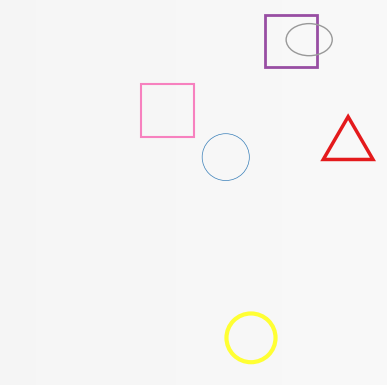[{"shape": "triangle", "thickness": 2.5, "radius": 0.37, "center": [0.898, 0.623]}, {"shape": "circle", "thickness": 0.5, "radius": 0.3, "center": [0.583, 0.592]}, {"shape": "square", "thickness": 2, "radius": 0.34, "center": [0.751, 0.894]}, {"shape": "circle", "thickness": 3, "radius": 0.32, "center": [0.648, 0.122]}, {"shape": "square", "thickness": 1.5, "radius": 0.34, "center": [0.432, 0.713]}, {"shape": "oval", "thickness": 1, "radius": 0.3, "center": [0.798, 0.897]}]